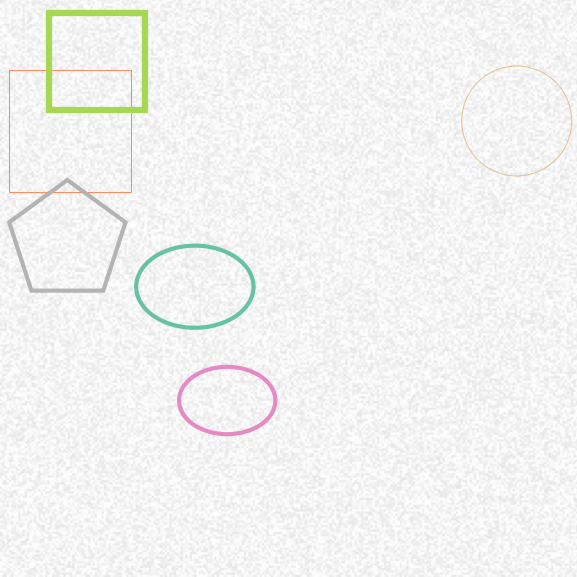[{"shape": "oval", "thickness": 2, "radius": 0.51, "center": [0.337, 0.503]}, {"shape": "square", "thickness": 0.5, "radius": 0.53, "center": [0.121, 0.773]}, {"shape": "oval", "thickness": 2, "radius": 0.42, "center": [0.393, 0.306]}, {"shape": "square", "thickness": 3, "radius": 0.42, "center": [0.168, 0.892]}, {"shape": "circle", "thickness": 0.5, "radius": 0.48, "center": [0.895, 0.79]}, {"shape": "pentagon", "thickness": 2, "radius": 0.53, "center": [0.117, 0.582]}]